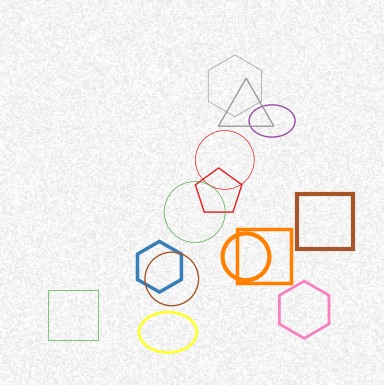[{"shape": "circle", "thickness": 0.5, "radius": 0.38, "center": [0.584, 0.585]}, {"shape": "pentagon", "thickness": 1, "radius": 0.32, "center": [0.568, 0.5]}, {"shape": "hexagon", "thickness": 2.5, "radius": 0.33, "center": [0.414, 0.307]}, {"shape": "square", "thickness": 0.5, "radius": 0.32, "center": [0.189, 0.182]}, {"shape": "circle", "thickness": 0.5, "radius": 0.4, "center": [0.506, 0.449]}, {"shape": "oval", "thickness": 1, "radius": 0.3, "center": [0.707, 0.686]}, {"shape": "circle", "thickness": 3, "radius": 0.3, "center": [0.639, 0.333]}, {"shape": "square", "thickness": 2.5, "radius": 0.36, "center": [0.686, 0.335]}, {"shape": "oval", "thickness": 2, "radius": 0.38, "center": [0.436, 0.137]}, {"shape": "square", "thickness": 3, "radius": 0.36, "center": [0.844, 0.425]}, {"shape": "circle", "thickness": 1, "radius": 0.35, "center": [0.446, 0.275]}, {"shape": "hexagon", "thickness": 2, "radius": 0.37, "center": [0.79, 0.196]}, {"shape": "hexagon", "thickness": 0.5, "radius": 0.4, "center": [0.61, 0.777]}, {"shape": "triangle", "thickness": 1, "radius": 0.42, "center": [0.639, 0.714]}]